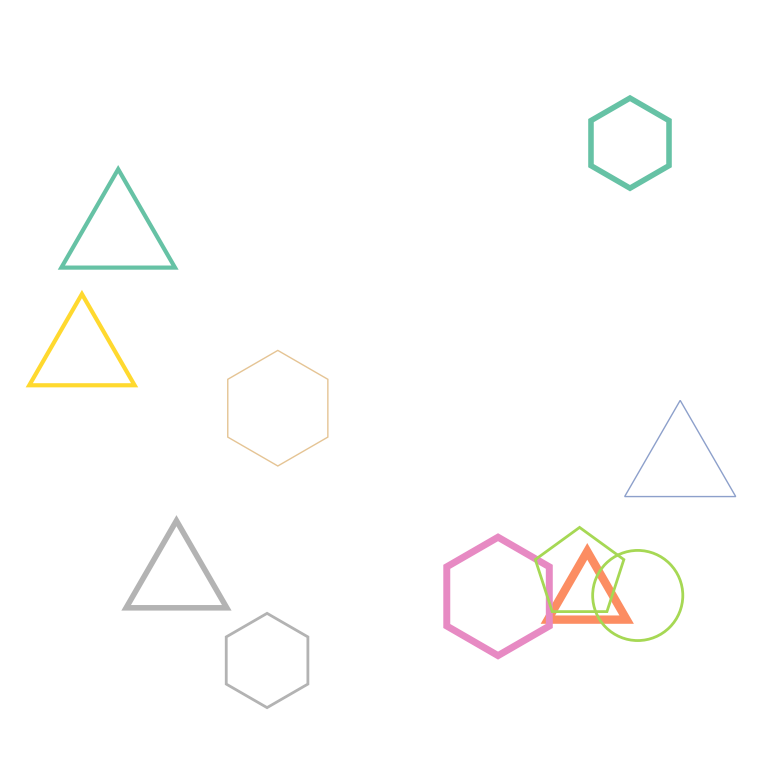[{"shape": "hexagon", "thickness": 2, "radius": 0.29, "center": [0.818, 0.814]}, {"shape": "triangle", "thickness": 1.5, "radius": 0.43, "center": [0.153, 0.695]}, {"shape": "triangle", "thickness": 3, "radius": 0.3, "center": [0.763, 0.225]}, {"shape": "triangle", "thickness": 0.5, "radius": 0.42, "center": [0.883, 0.397]}, {"shape": "hexagon", "thickness": 2.5, "radius": 0.38, "center": [0.647, 0.225]}, {"shape": "pentagon", "thickness": 1, "radius": 0.3, "center": [0.753, 0.255]}, {"shape": "circle", "thickness": 1, "radius": 0.29, "center": [0.828, 0.227]}, {"shape": "triangle", "thickness": 1.5, "radius": 0.39, "center": [0.106, 0.539]}, {"shape": "hexagon", "thickness": 0.5, "radius": 0.38, "center": [0.361, 0.47]}, {"shape": "hexagon", "thickness": 1, "radius": 0.31, "center": [0.347, 0.142]}, {"shape": "triangle", "thickness": 2, "radius": 0.38, "center": [0.229, 0.248]}]